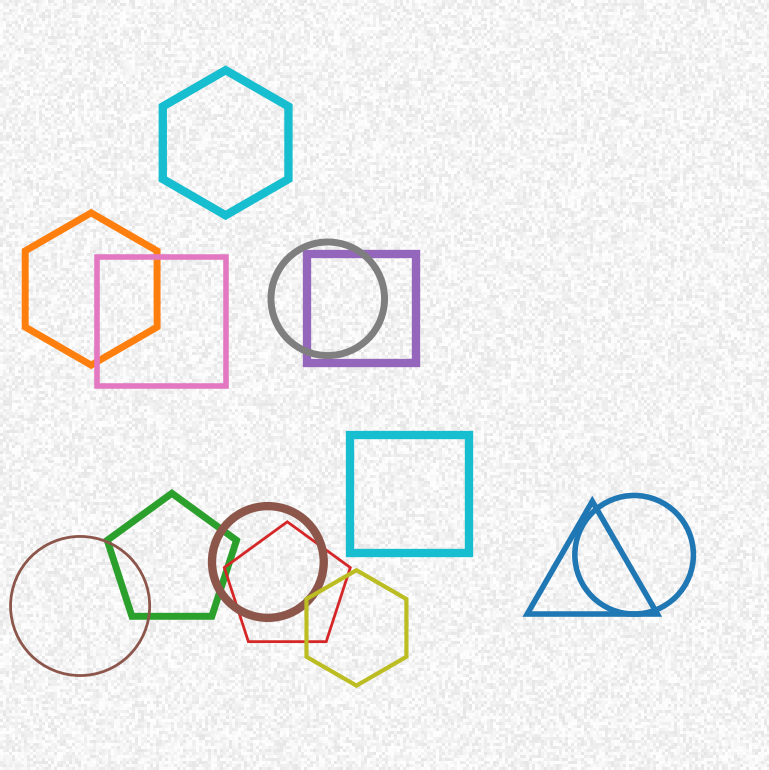[{"shape": "triangle", "thickness": 2, "radius": 0.49, "center": [0.769, 0.251]}, {"shape": "circle", "thickness": 2, "radius": 0.38, "center": [0.824, 0.28]}, {"shape": "hexagon", "thickness": 2.5, "radius": 0.49, "center": [0.118, 0.625]}, {"shape": "pentagon", "thickness": 2.5, "radius": 0.44, "center": [0.223, 0.271]}, {"shape": "pentagon", "thickness": 1, "radius": 0.43, "center": [0.373, 0.236]}, {"shape": "square", "thickness": 3, "radius": 0.36, "center": [0.469, 0.599]}, {"shape": "circle", "thickness": 3, "radius": 0.36, "center": [0.348, 0.27]}, {"shape": "circle", "thickness": 1, "radius": 0.45, "center": [0.104, 0.213]}, {"shape": "square", "thickness": 2, "radius": 0.42, "center": [0.21, 0.582]}, {"shape": "circle", "thickness": 2.5, "radius": 0.37, "center": [0.426, 0.612]}, {"shape": "hexagon", "thickness": 1.5, "radius": 0.37, "center": [0.463, 0.185]}, {"shape": "hexagon", "thickness": 3, "radius": 0.47, "center": [0.293, 0.815]}, {"shape": "square", "thickness": 3, "radius": 0.39, "center": [0.532, 0.359]}]